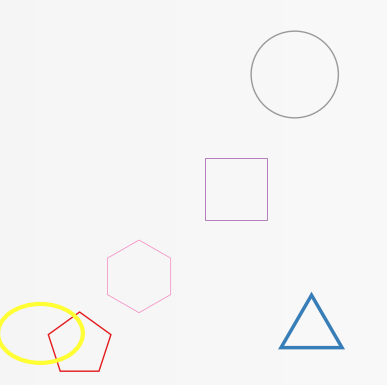[{"shape": "pentagon", "thickness": 1, "radius": 0.42, "center": [0.205, 0.105]}, {"shape": "triangle", "thickness": 2.5, "radius": 0.45, "center": [0.804, 0.142]}, {"shape": "square", "thickness": 0.5, "radius": 0.4, "center": [0.609, 0.508]}, {"shape": "oval", "thickness": 3, "radius": 0.55, "center": [0.104, 0.134]}, {"shape": "hexagon", "thickness": 0.5, "radius": 0.47, "center": [0.359, 0.282]}, {"shape": "circle", "thickness": 1, "radius": 0.56, "center": [0.761, 0.806]}]